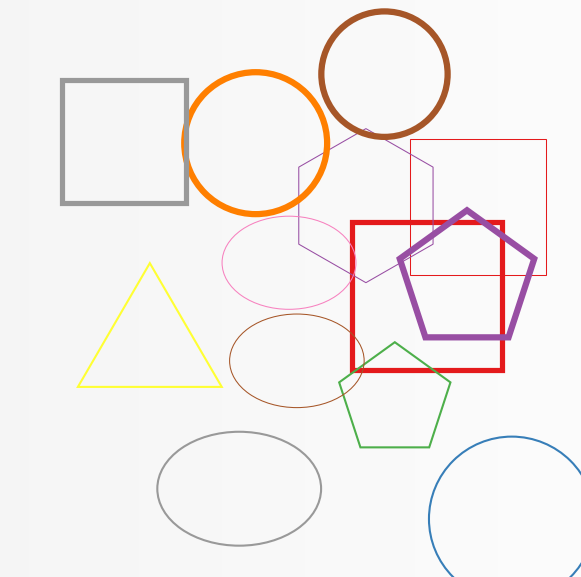[{"shape": "square", "thickness": 2.5, "radius": 0.64, "center": [0.734, 0.487]}, {"shape": "square", "thickness": 0.5, "radius": 0.58, "center": [0.823, 0.641]}, {"shape": "circle", "thickness": 1, "radius": 0.71, "center": [0.881, 0.101]}, {"shape": "pentagon", "thickness": 1, "radius": 0.5, "center": [0.679, 0.306]}, {"shape": "hexagon", "thickness": 0.5, "radius": 0.67, "center": [0.63, 0.643]}, {"shape": "pentagon", "thickness": 3, "radius": 0.61, "center": [0.803, 0.513]}, {"shape": "circle", "thickness": 3, "radius": 0.61, "center": [0.44, 0.751]}, {"shape": "triangle", "thickness": 1, "radius": 0.71, "center": [0.258, 0.401]}, {"shape": "circle", "thickness": 3, "radius": 0.54, "center": [0.661, 0.871]}, {"shape": "oval", "thickness": 0.5, "radius": 0.58, "center": [0.511, 0.374]}, {"shape": "oval", "thickness": 0.5, "radius": 0.58, "center": [0.497, 0.544]}, {"shape": "square", "thickness": 2.5, "radius": 0.53, "center": [0.214, 0.754]}, {"shape": "oval", "thickness": 1, "radius": 0.7, "center": [0.412, 0.153]}]